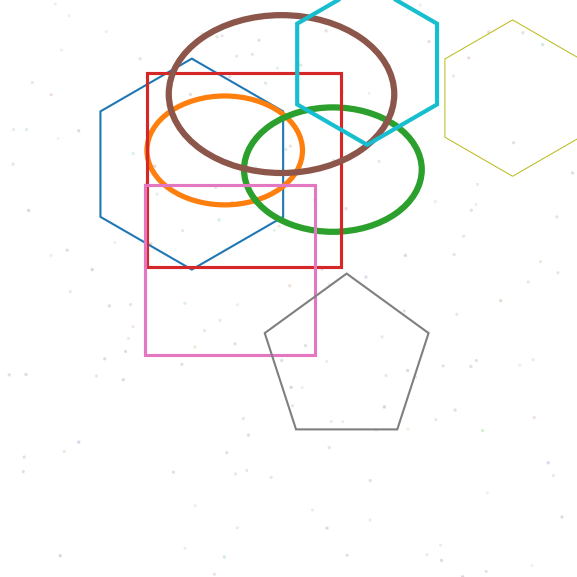[{"shape": "hexagon", "thickness": 1, "radius": 0.91, "center": [0.332, 0.715]}, {"shape": "oval", "thickness": 2.5, "radius": 0.67, "center": [0.389, 0.739]}, {"shape": "oval", "thickness": 3, "radius": 0.77, "center": [0.576, 0.705]}, {"shape": "square", "thickness": 1.5, "radius": 0.84, "center": [0.422, 0.705]}, {"shape": "oval", "thickness": 3, "radius": 0.98, "center": [0.487, 0.836]}, {"shape": "square", "thickness": 1.5, "radius": 0.74, "center": [0.399, 0.531]}, {"shape": "pentagon", "thickness": 1, "radius": 0.75, "center": [0.6, 0.376]}, {"shape": "hexagon", "thickness": 0.5, "radius": 0.68, "center": [0.888, 0.829]}, {"shape": "hexagon", "thickness": 2, "radius": 0.7, "center": [0.636, 0.888]}]